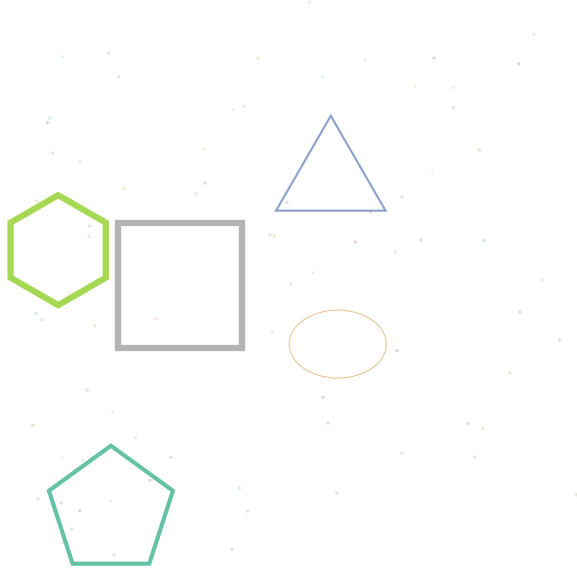[{"shape": "pentagon", "thickness": 2, "radius": 0.56, "center": [0.192, 0.114]}, {"shape": "triangle", "thickness": 1, "radius": 0.55, "center": [0.573, 0.689]}, {"shape": "hexagon", "thickness": 3, "radius": 0.48, "center": [0.101, 0.566]}, {"shape": "oval", "thickness": 0.5, "radius": 0.42, "center": [0.585, 0.403]}, {"shape": "square", "thickness": 3, "radius": 0.54, "center": [0.312, 0.505]}]